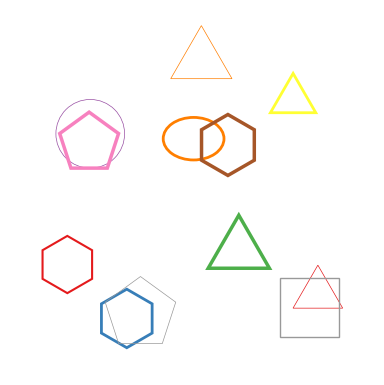[{"shape": "triangle", "thickness": 0.5, "radius": 0.37, "center": [0.826, 0.237]}, {"shape": "hexagon", "thickness": 1.5, "radius": 0.37, "center": [0.175, 0.313]}, {"shape": "hexagon", "thickness": 2, "radius": 0.38, "center": [0.329, 0.173]}, {"shape": "triangle", "thickness": 2.5, "radius": 0.46, "center": [0.62, 0.349]}, {"shape": "circle", "thickness": 0.5, "radius": 0.45, "center": [0.234, 0.652]}, {"shape": "oval", "thickness": 2, "radius": 0.39, "center": [0.503, 0.64]}, {"shape": "triangle", "thickness": 0.5, "radius": 0.46, "center": [0.523, 0.842]}, {"shape": "triangle", "thickness": 2, "radius": 0.34, "center": [0.761, 0.741]}, {"shape": "hexagon", "thickness": 2.5, "radius": 0.4, "center": [0.592, 0.623]}, {"shape": "pentagon", "thickness": 2.5, "radius": 0.4, "center": [0.231, 0.628]}, {"shape": "pentagon", "thickness": 0.5, "radius": 0.48, "center": [0.365, 0.185]}, {"shape": "square", "thickness": 1, "radius": 0.39, "center": [0.804, 0.201]}]